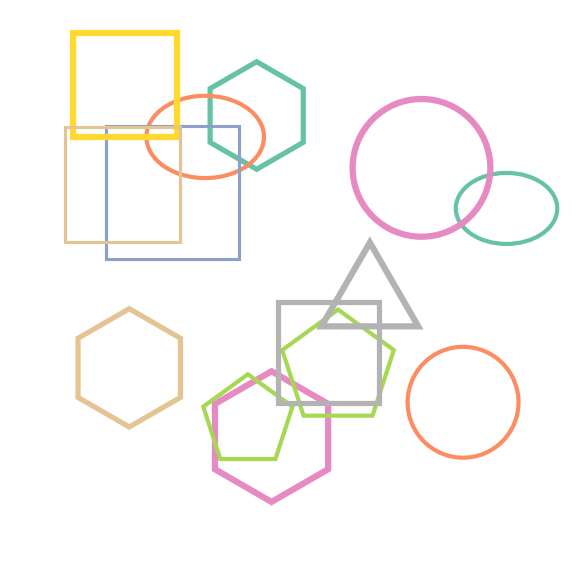[{"shape": "hexagon", "thickness": 2.5, "radius": 0.47, "center": [0.444, 0.799]}, {"shape": "oval", "thickness": 2, "radius": 0.44, "center": [0.877, 0.638]}, {"shape": "oval", "thickness": 2, "radius": 0.51, "center": [0.355, 0.762]}, {"shape": "circle", "thickness": 2, "radius": 0.48, "center": [0.802, 0.303]}, {"shape": "square", "thickness": 1.5, "radius": 0.58, "center": [0.299, 0.666]}, {"shape": "circle", "thickness": 3, "radius": 0.6, "center": [0.73, 0.708]}, {"shape": "hexagon", "thickness": 3, "radius": 0.57, "center": [0.47, 0.243]}, {"shape": "pentagon", "thickness": 2, "radius": 0.41, "center": [0.429, 0.27]}, {"shape": "pentagon", "thickness": 2, "radius": 0.51, "center": [0.585, 0.362]}, {"shape": "square", "thickness": 3, "radius": 0.45, "center": [0.216, 0.853]}, {"shape": "square", "thickness": 1.5, "radius": 0.5, "center": [0.213, 0.68]}, {"shape": "hexagon", "thickness": 2.5, "radius": 0.51, "center": [0.224, 0.362]}, {"shape": "triangle", "thickness": 3, "radius": 0.48, "center": [0.64, 0.482]}, {"shape": "square", "thickness": 2.5, "radius": 0.44, "center": [0.569, 0.389]}]